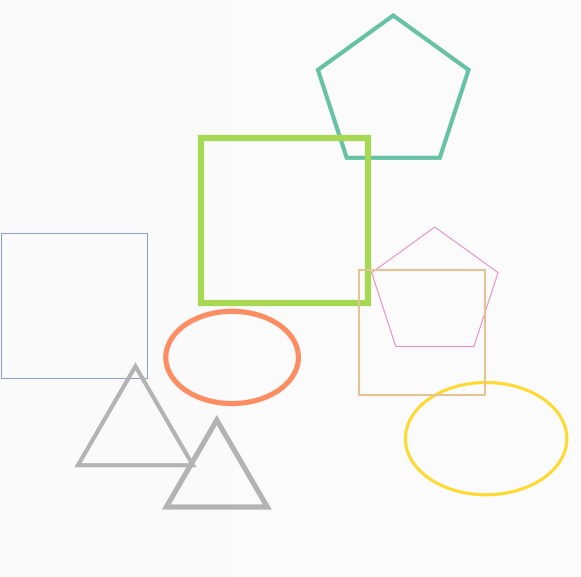[{"shape": "pentagon", "thickness": 2, "radius": 0.68, "center": [0.677, 0.836]}, {"shape": "oval", "thickness": 2.5, "radius": 0.57, "center": [0.399, 0.38]}, {"shape": "square", "thickness": 0.5, "radius": 0.62, "center": [0.127, 0.47]}, {"shape": "pentagon", "thickness": 0.5, "radius": 0.57, "center": [0.748, 0.492]}, {"shape": "square", "thickness": 3, "radius": 0.72, "center": [0.49, 0.618]}, {"shape": "oval", "thickness": 1.5, "radius": 0.69, "center": [0.836, 0.24]}, {"shape": "square", "thickness": 1, "radius": 0.54, "center": [0.726, 0.423]}, {"shape": "triangle", "thickness": 2.5, "radius": 0.5, "center": [0.373, 0.171]}, {"shape": "triangle", "thickness": 2, "radius": 0.57, "center": [0.233, 0.251]}]